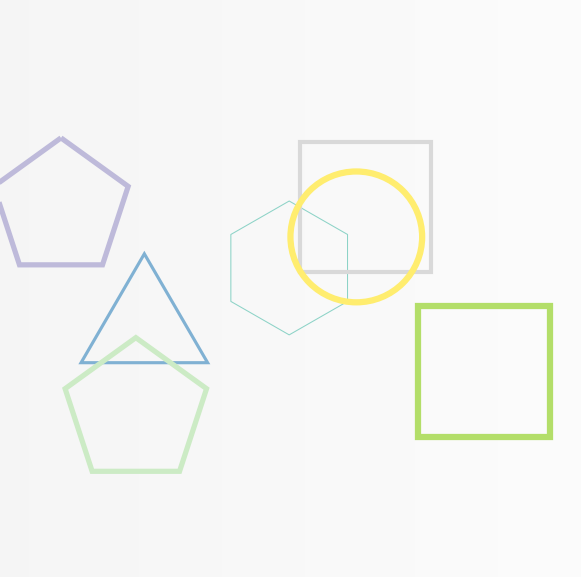[{"shape": "hexagon", "thickness": 0.5, "radius": 0.58, "center": [0.498, 0.535]}, {"shape": "pentagon", "thickness": 2.5, "radius": 0.61, "center": [0.105, 0.639]}, {"shape": "triangle", "thickness": 1.5, "radius": 0.63, "center": [0.248, 0.434]}, {"shape": "square", "thickness": 3, "radius": 0.57, "center": [0.832, 0.355]}, {"shape": "square", "thickness": 2, "radius": 0.56, "center": [0.628, 0.641]}, {"shape": "pentagon", "thickness": 2.5, "radius": 0.64, "center": [0.234, 0.287]}, {"shape": "circle", "thickness": 3, "radius": 0.57, "center": [0.613, 0.589]}]